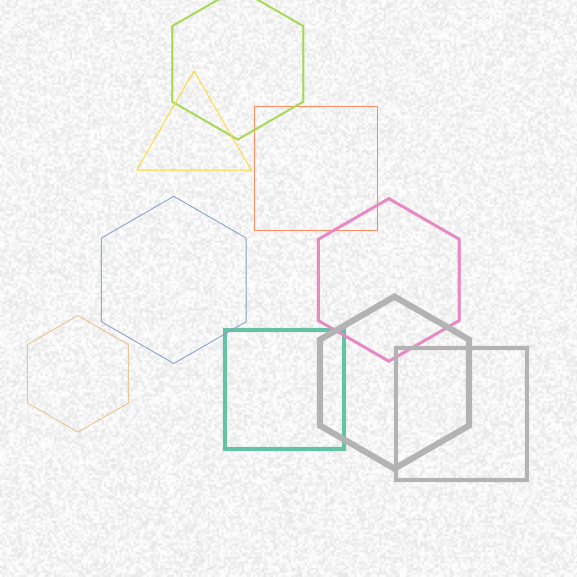[{"shape": "square", "thickness": 2, "radius": 0.52, "center": [0.492, 0.325]}, {"shape": "square", "thickness": 0.5, "radius": 0.54, "center": [0.546, 0.709]}, {"shape": "hexagon", "thickness": 0.5, "radius": 0.72, "center": [0.301, 0.514]}, {"shape": "hexagon", "thickness": 1.5, "radius": 0.7, "center": [0.673, 0.514]}, {"shape": "hexagon", "thickness": 1, "radius": 0.65, "center": [0.412, 0.888]}, {"shape": "triangle", "thickness": 0.5, "radius": 0.57, "center": [0.336, 0.762]}, {"shape": "hexagon", "thickness": 0.5, "radius": 0.5, "center": [0.135, 0.352]}, {"shape": "square", "thickness": 2, "radius": 0.57, "center": [0.799, 0.282]}, {"shape": "hexagon", "thickness": 3, "radius": 0.74, "center": [0.683, 0.337]}]